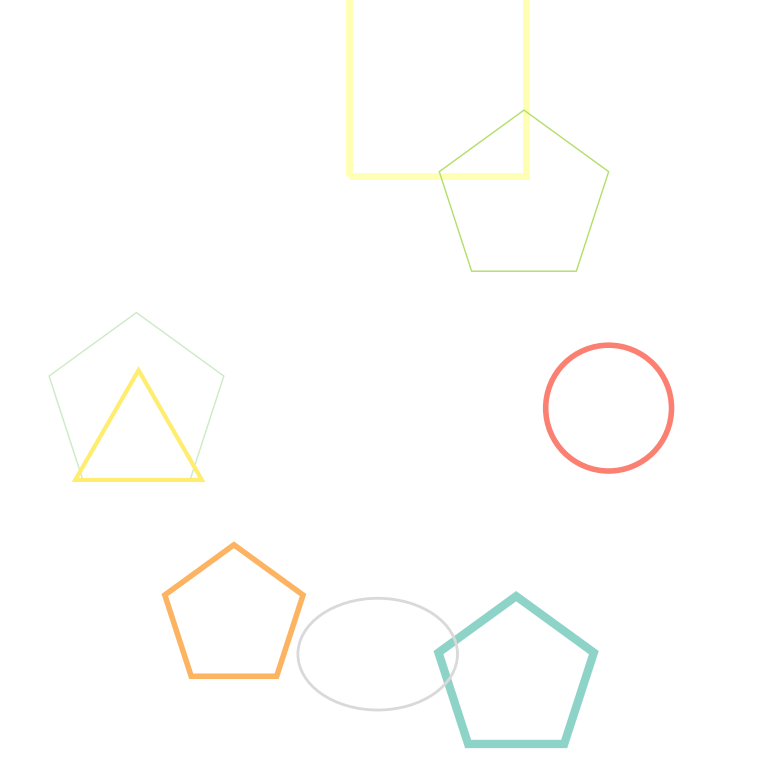[{"shape": "pentagon", "thickness": 3, "radius": 0.53, "center": [0.67, 0.12]}, {"shape": "square", "thickness": 2.5, "radius": 0.58, "center": [0.568, 0.887]}, {"shape": "circle", "thickness": 2, "radius": 0.41, "center": [0.79, 0.47]}, {"shape": "pentagon", "thickness": 2, "radius": 0.47, "center": [0.304, 0.198]}, {"shape": "pentagon", "thickness": 0.5, "radius": 0.58, "center": [0.68, 0.741]}, {"shape": "oval", "thickness": 1, "radius": 0.52, "center": [0.491, 0.15]}, {"shape": "pentagon", "thickness": 0.5, "radius": 0.6, "center": [0.177, 0.475]}, {"shape": "triangle", "thickness": 1.5, "radius": 0.47, "center": [0.18, 0.424]}]